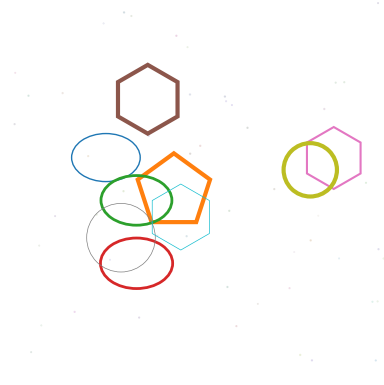[{"shape": "oval", "thickness": 1, "radius": 0.45, "center": [0.275, 0.591]}, {"shape": "pentagon", "thickness": 3, "radius": 0.49, "center": [0.452, 0.503]}, {"shape": "oval", "thickness": 2, "radius": 0.46, "center": [0.354, 0.48]}, {"shape": "oval", "thickness": 2, "radius": 0.47, "center": [0.355, 0.316]}, {"shape": "hexagon", "thickness": 3, "radius": 0.45, "center": [0.384, 0.742]}, {"shape": "hexagon", "thickness": 1.5, "radius": 0.4, "center": [0.867, 0.59]}, {"shape": "circle", "thickness": 0.5, "radius": 0.45, "center": [0.314, 0.383]}, {"shape": "circle", "thickness": 3, "radius": 0.35, "center": [0.806, 0.559]}, {"shape": "hexagon", "thickness": 0.5, "radius": 0.43, "center": [0.47, 0.436]}]